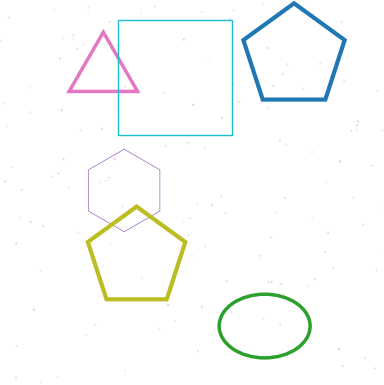[{"shape": "pentagon", "thickness": 3, "radius": 0.69, "center": [0.764, 0.853]}, {"shape": "oval", "thickness": 2.5, "radius": 0.59, "center": [0.687, 0.153]}, {"shape": "hexagon", "thickness": 0.5, "radius": 0.54, "center": [0.322, 0.505]}, {"shape": "triangle", "thickness": 2.5, "radius": 0.51, "center": [0.268, 0.814]}, {"shape": "pentagon", "thickness": 3, "radius": 0.67, "center": [0.355, 0.33]}, {"shape": "square", "thickness": 1, "radius": 0.74, "center": [0.456, 0.799]}]